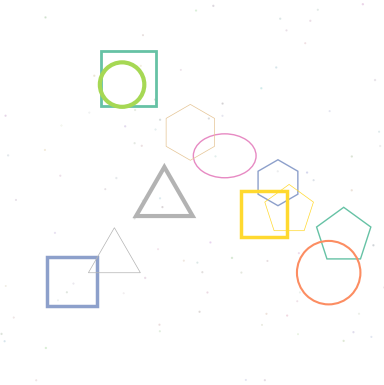[{"shape": "square", "thickness": 2, "radius": 0.36, "center": [0.334, 0.796]}, {"shape": "pentagon", "thickness": 1, "radius": 0.37, "center": [0.893, 0.387]}, {"shape": "circle", "thickness": 1.5, "radius": 0.41, "center": [0.854, 0.292]}, {"shape": "hexagon", "thickness": 1, "radius": 0.3, "center": [0.722, 0.525]}, {"shape": "square", "thickness": 2.5, "radius": 0.32, "center": [0.187, 0.269]}, {"shape": "oval", "thickness": 1, "radius": 0.41, "center": [0.584, 0.595]}, {"shape": "circle", "thickness": 3, "radius": 0.29, "center": [0.317, 0.78]}, {"shape": "square", "thickness": 2.5, "radius": 0.3, "center": [0.685, 0.445]}, {"shape": "pentagon", "thickness": 0.5, "radius": 0.33, "center": [0.751, 0.455]}, {"shape": "hexagon", "thickness": 0.5, "radius": 0.36, "center": [0.494, 0.656]}, {"shape": "triangle", "thickness": 3, "radius": 0.42, "center": [0.427, 0.481]}, {"shape": "triangle", "thickness": 0.5, "radius": 0.39, "center": [0.297, 0.331]}]